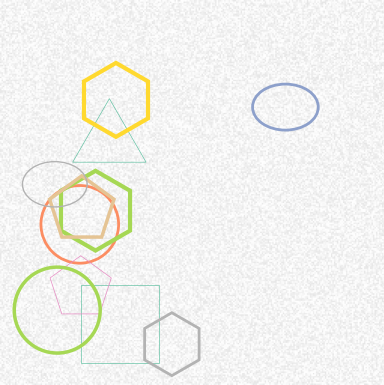[{"shape": "triangle", "thickness": 0.5, "radius": 0.55, "center": [0.284, 0.634]}, {"shape": "square", "thickness": 0.5, "radius": 0.5, "center": [0.312, 0.158]}, {"shape": "circle", "thickness": 2, "radius": 0.5, "center": [0.207, 0.417]}, {"shape": "oval", "thickness": 2, "radius": 0.43, "center": [0.741, 0.722]}, {"shape": "pentagon", "thickness": 0.5, "radius": 0.42, "center": [0.21, 0.252]}, {"shape": "circle", "thickness": 2.5, "radius": 0.56, "center": [0.149, 0.195]}, {"shape": "hexagon", "thickness": 3, "radius": 0.52, "center": [0.248, 0.453]}, {"shape": "hexagon", "thickness": 3, "radius": 0.48, "center": [0.301, 0.741]}, {"shape": "pentagon", "thickness": 2.5, "radius": 0.44, "center": [0.212, 0.455]}, {"shape": "oval", "thickness": 1, "radius": 0.42, "center": [0.142, 0.521]}, {"shape": "hexagon", "thickness": 2, "radius": 0.41, "center": [0.446, 0.106]}]